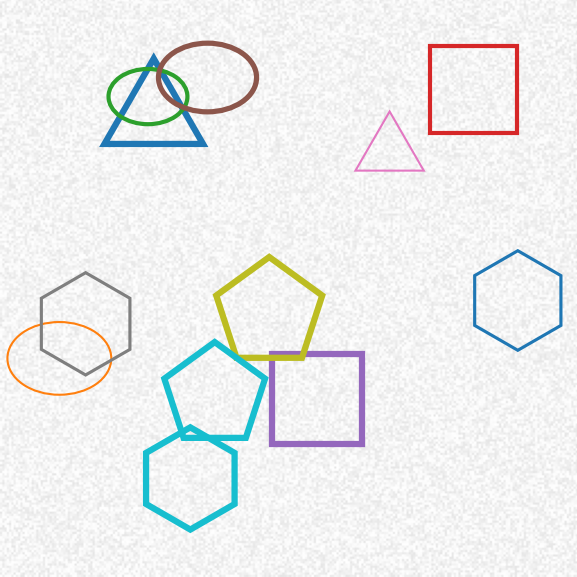[{"shape": "triangle", "thickness": 3, "radius": 0.49, "center": [0.266, 0.799]}, {"shape": "hexagon", "thickness": 1.5, "radius": 0.43, "center": [0.897, 0.479]}, {"shape": "oval", "thickness": 1, "radius": 0.45, "center": [0.103, 0.379]}, {"shape": "oval", "thickness": 2, "radius": 0.34, "center": [0.256, 0.832]}, {"shape": "square", "thickness": 2, "radius": 0.37, "center": [0.82, 0.844]}, {"shape": "square", "thickness": 3, "radius": 0.39, "center": [0.549, 0.308]}, {"shape": "oval", "thickness": 2.5, "radius": 0.42, "center": [0.359, 0.865]}, {"shape": "triangle", "thickness": 1, "radius": 0.34, "center": [0.675, 0.738]}, {"shape": "hexagon", "thickness": 1.5, "radius": 0.44, "center": [0.148, 0.438]}, {"shape": "pentagon", "thickness": 3, "radius": 0.48, "center": [0.466, 0.458]}, {"shape": "hexagon", "thickness": 3, "radius": 0.44, "center": [0.33, 0.171]}, {"shape": "pentagon", "thickness": 3, "radius": 0.46, "center": [0.372, 0.315]}]